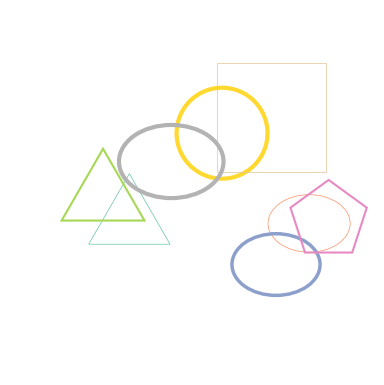[{"shape": "triangle", "thickness": 0.5, "radius": 0.61, "center": [0.336, 0.427]}, {"shape": "oval", "thickness": 0.5, "radius": 0.53, "center": [0.803, 0.42]}, {"shape": "oval", "thickness": 2.5, "radius": 0.57, "center": [0.717, 0.313]}, {"shape": "pentagon", "thickness": 1.5, "radius": 0.52, "center": [0.854, 0.428]}, {"shape": "triangle", "thickness": 1.5, "radius": 0.62, "center": [0.268, 0.489]}, {"shape": "circle", "thickness": 3, "radius": 0.59, "center": [0.577, 0.654]}, {"shape": "square", "thickness": 0.5, "radius": 0.71, "center": [0.706, 0.694]}, {"shape": "oval", "thickness": 3, "radius": 0.68, "center": [0.445, 0.58]}]